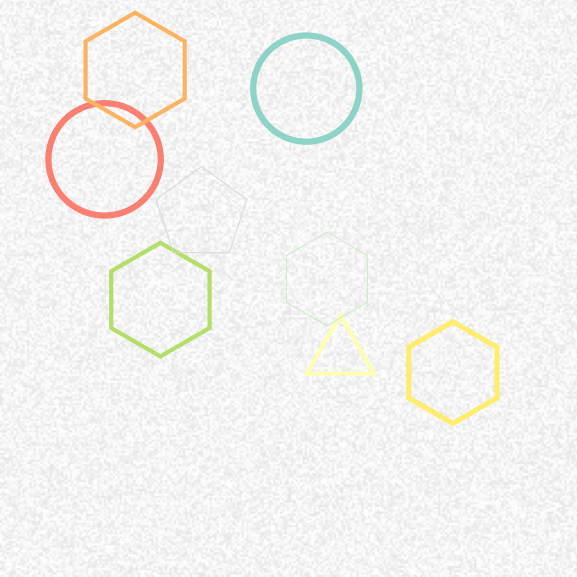[{"shape": "circle", "thickness": 3, "radius": 0.46, "center": [0.53, 0.846]}, {"shape": "triangle", "thickness": 2, "radius": 0.34, "center": [0.589, 0.386]}, {"shape": "circle", "thickness": 3, "radius": 0.49, "center": [0.181, 0.723]}, {"shape": "hexagon", "thickness": 2, "radius": 0.5, "center": [0.234, 0.878]}, {"shape": "hexagon", "thickness": 2, "radius": 0.49, "center": [0.278, 0.48]}, {"shape": "pentagon", "thickness": 0.5, "radius": 0.41, "center": [0.349, 0.628]}, {"shape": "hexagon", "thickness": 0.5, "radius": 0.4, "center": [0.566, 0.516]}, {"shape": "hexagon", "thickness": 2.5, "radius": 0.44, "center": [0.784, 0.354]}]